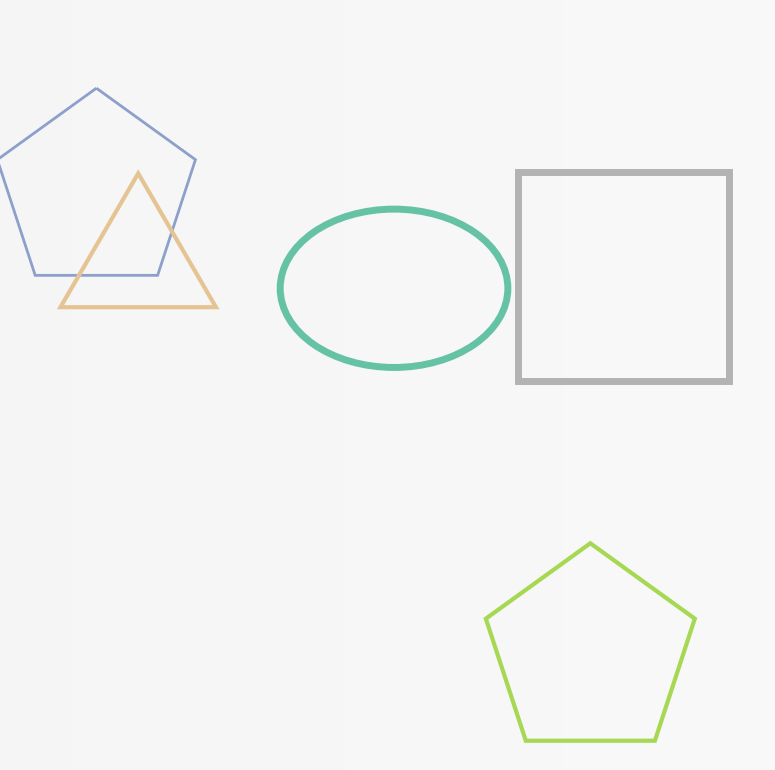[{"shape": "oval", "thickness": 2.5, "radius": 0.73, "center": [0.508, 0.626]}, {"shape": "pentagon", "thickness": 1, "radius": 0.67, "center": [0.124, 0.751]}, {"shape": "pentagon", "thickness": 1.5, "radius": 0.71, "center": [0.762, 0.153]}, {"shape": "triangle", "thickness": 1.5, "radius": 0.58, "center": [0.178, 0.659]}, {"shape": "square", "thickness": 2.5, "radius": 0.68, "center": [0.805, 0.641]}]